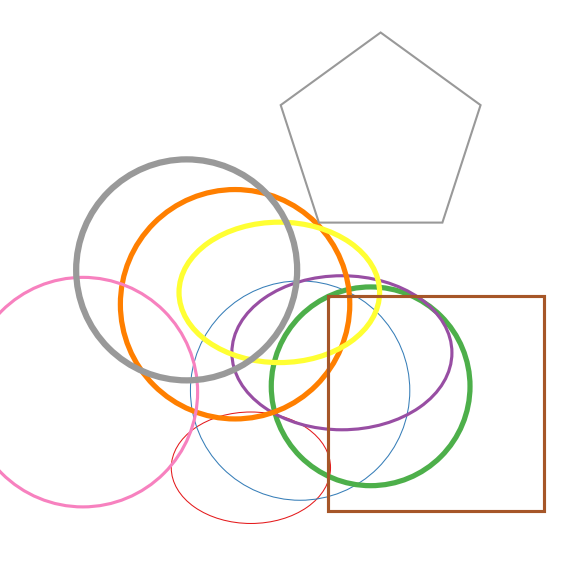[{"shape": "oval", "thickness": 0.5, "radius": 0.69, "center": [0.434, 0.189]}, {"shape": "circle", "thickness": 0.5, "radius": 0.95, "center": [0.52, 0.323]}, {"shape": "circle", "thickness": 2.5, "radius": 0.86, "center": [0.642, 0.33]}, {"shape": "oval", "thickness": 1.5, "radius": 0.95, "center": [0.592, 0.388]}, {"shape": "circle", "thickness": 2.5, "radius": 0.99, "center": [0.407, 0.472]}, {"shape": "oval", "thickness": 2.5, "radius": 0.87, "center": [0.484, 0.493]}, {"shape": "square", "thickness": 1.5, "radius": 0.93, "center": [0.754, 0.3]}, {"shape": "circle", "thickness": 1.5, "radius": 0.99, "center": [0.143, 0.32]}, {"shape": "pentagon", "thickness": 1, "radius": 0.91, "center": [0.659, 0.761]}, {"shape": "circle", "thickness": 3, "radius": 0.96, "center": [0.323, 0.532]}]